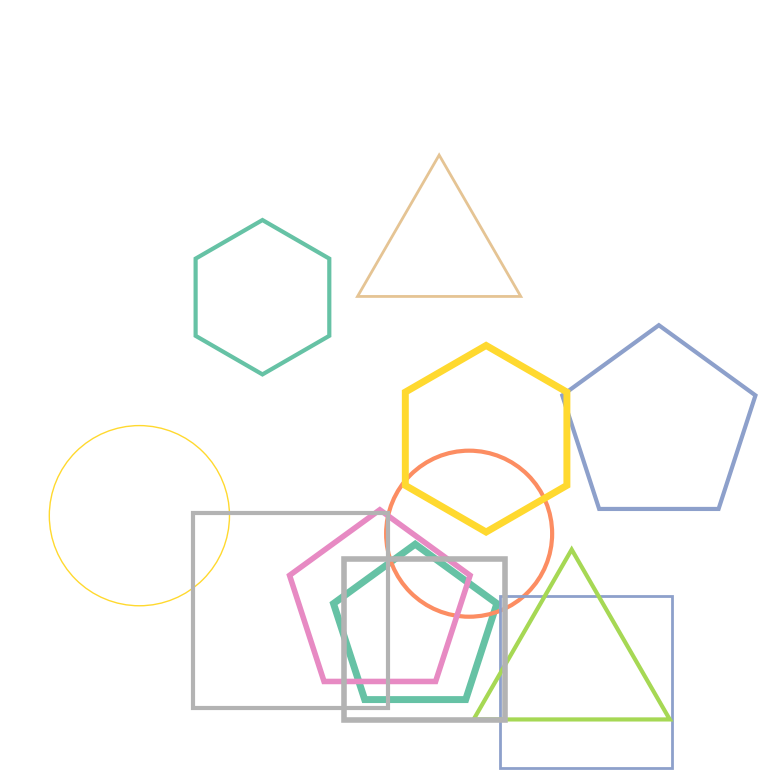[{"shape": "hexagon", "thickness": 1.5, "radius": 0.5, "center": [0.341, 0.614]}, {"shape": "pentagon", "thickness": 2.5, "radius": 0.56, "center": [0.539, 0.182]}, {"shape": "circle", "thickness": 1.5, "radius": 0.54, "center": [0.609, 0.307]}, {"shape": "pentagon", "thickness": 1.5, "radius": 0.66, "center": [0.856, 0.446]}, {"shape": "square", "thickness": 1, "radius": 0.56, "center": [0.761, 0.114]}, {"shape": "pentagon", "thickness": 2, "radius": 0.62, "center": [0.493, 0.215]}, {"shape": "triangle", "thickness": 1.5, "radius": 0.74, "center": [0.742, 0.139]}, {"shape": "circle", "thickness": 0.5, "radius": 0.58, "center": [0.181, 0.33]}, {"shape": "hexagon", "thickness": 2.5, "radius": 0.61, "center": [0.631, 0.43]}, {"shape": "triangle", "thickness": 1, "radius": 0.61, "center": [0.57, 0.676]}, {"shape": "square", "thickness": 1.5, "radius": 0.63, "center": [0.377, 0.207]}, {"shape": "square", "thickness": 2, "radius": 0.52, "center": [0.552, 0.17]}]